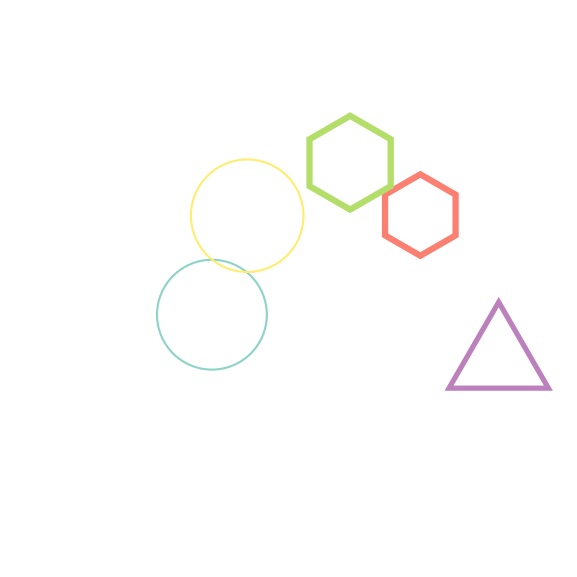[{"shape": "circle", "thickness": 1, "radius": 0.48, "center": [0.367, 0.454]}, {"shape": "hexagon", "thickness": 3, "radius": 0.35, "center": [0.728, 0.627]}, {"shape": "hexagon", "thickness": 3, "radius": 0.41, "center": [0.606, 0.717]}, {"shape": "triangle", "thickness": 2.5, "radius": 0.5, "center": [0.864, 0.377]}, {"shape": "circle", "thickness": 1, "radius": 0.49, "center": [0.428, 0.626]}]